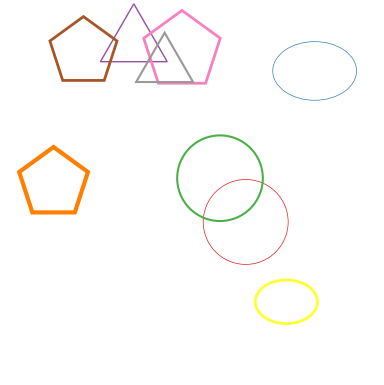[{"shape": "circle", "thickness": 0.5, "radius": 0.55, "center": [0.638, 0.423]}, {"shape": "oval", "thickness": 0.5, "radius": 0.54, "center": [0.817, 0.816]}, {"shape": "circle", "thickness": 1.5, "radius": 0.56, "center": [0.571, 0.537]}, {"shape": "triangle", "thickness": 1, "radius": 0.5, "center": [0.348, 0.89]}, {"shape": "pentagon", "thickness": 3, "radius": 0.47, "center": [0.139, 0.524]}, {"shape": "oval", "thickness": 2, "radius": 0.4, "center": [0.744, 0.216]}, {"shape": "pentagon", "thickness": 2, "radius": 0.46, "center": [0.217, 0.865]}, {"shape": "pentagon", "thickness": 2, "radius": 0.52, "center": [0.473, 0.868]}, {"shape": "triangle", "thickness": 1.5, "radius": 0.43, "center": [0.428, 0.83]}]